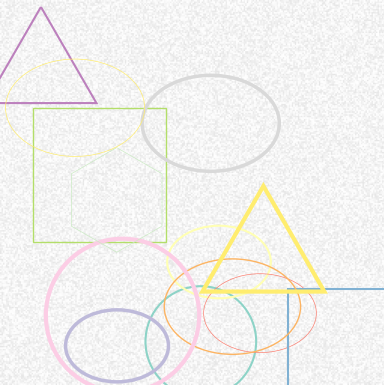[{"shape": "circle", "thickness": 1.5, "radius": 0.72, "center": [0.522, 0.113]}, {"shape": "oval", "thickness": 1.5, "radius": 0.67, "center": [0.569, 0.319]}, {"shape": "oval", "thickness": 2.5, "radius": 0.67, "center": [0.304, 0.102]}, {"shape": "oval", "thickness": 0.5, "radius": 0.73, "center": [0.675, 0.187]}, {"shape": "square", "thickness": 1.5, "radius": 0.68, "center": [0.883, 0.114]}, {"shape": "oval", "thickness": 1, "radius": 0.89, "center": [0.604, 0.204]}, {"shape": "square", "thickness": 1, "radius": 0.87, "center": [0.258, 0.545]}, {"shape": "circle", "thickness": 3, "radius": 1.0, "center": [0.318, 0.181]}, {"shape": "oval", "thickness": 2.5, "radius": 0.89, "center": [0.547, 0.68]}, {"shape": "triangle", "thickness": 1.5, "radius": 0.83, "center": [0.106, 0.816]}, {"shape": "hexagon", "thickness": 0.5, "radius": 0.68, "center": [0.303, 0.481]}, {"shape": "triangle", "thickness": 3, "radius": 0.91, "center": [0.684, 0.334]}, {"shape": "oval", "thickness": 0.5, "radius": 0.9, "center": [0.195, 0.72]}]